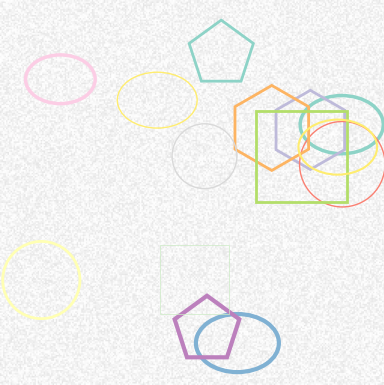[{"shape": "pentagon", "thickness": 2, "radius": 0.44, "center": [0.575, 0.86]}, {"shape": "oval", "thickness": 2.5, "radius": 0.54, "center": [0.888, 0.676]}, {"shape": "circle", "thickness": 2, "radius": 0.5, "center": [0.107, 0.273]}, {"shape": "hexagon", "thickness": 2, "radius": 0.51, "center": [0.806, 0.663]}, {"shape": "circle", "thickness": 1, "radius": 0.55, "center": [0.889, 0.573]}, {"shape": "oval", "thickness": 3, "radius": 0.54, "center": [0.617, 0.109]}, {"shape": "hexagon", "thickness": 2, "radius": 0.55, "center": [0.706, 0.668]}, {"shape": "square", "thickness": 2, "radius": 0.59, "center": [0.784, 0.594]}, {"shape": "oval", "thickness": 2.5, "radius": 0.45, "center": [0.157, 0.794]}, {"shape": "circle", "thickness": 1, "radius": 0.42, "center": [0.531, 0.594]}, {"shape": "pentagon", "thickness": 3, "radius": 0.44, "center": [0.538, 0.143]}, {"shape": "square", "thickness": 0.5, "radius": 0.44, "center": [0.505, 0.274]}, {"shape": "oval", "thickness": 1.5, "radius": 0.51, "center": [0.877, 0.618]}, {"shape": "oval", "thickness": 1, "radius": 0.52, "center": [0.408, 0.74]}]